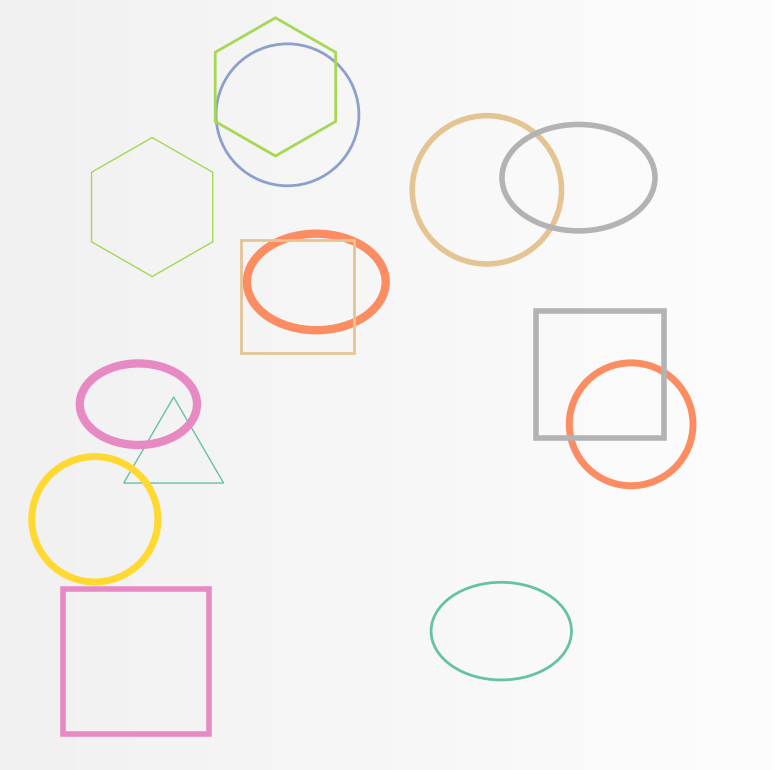[{"shape": "triangle", "thickness": 0.5, "radius": 0.37, "center": [0.224, 0.41]}, {"shape": "oval", "thickness": 1, "radius": 0.45, "center": [0.647, 0.18]}, {"shape": "oval", "thickness": 3, "radius": 0.45, "center": [0.408, 0.634]}, {"shape": "circle", "thickness": 2.5, "radius": 0.4, "center": [0.814, 0.449]}, {"shape": "circle", "thickness": 1, "radius": 0.46, "center": [0.371, 0.851]}, {"shape": "oval", "thickness": 3, "radius": 0.38, "center": [0.179, 0.475]}, {"shape": "square", "thickness": 2, "radius": 0.47, "center": [0.176, 0.141]}, {"shape": "hexagon", "thickness": 1, "radius": 0.45, "center": [0.355, 0.887]}, {"shape": "hexagon", "thickness": 0.5, "radius": 0.45, "center": [0.196, 0.731]}, {"shape": "circle", "thickness": 2.5, "radius": 0.41, "center": [0.122, 0.326]}, {"shape": "square", "thickness": 1, "radius": 0.37, "center": [0.384, 0.615]}, {"shape": "circle", "thickness": 2, "radius": 0.48, "center": [0.628, 0.753]}, {"shape": "square", "thickness": 2, "radius": 0.41, "center": [0.775, 0.514]}, {"shape": "oval", "thickness": 2, "radius": 0.49, "center": [0.746, 0.769]}]